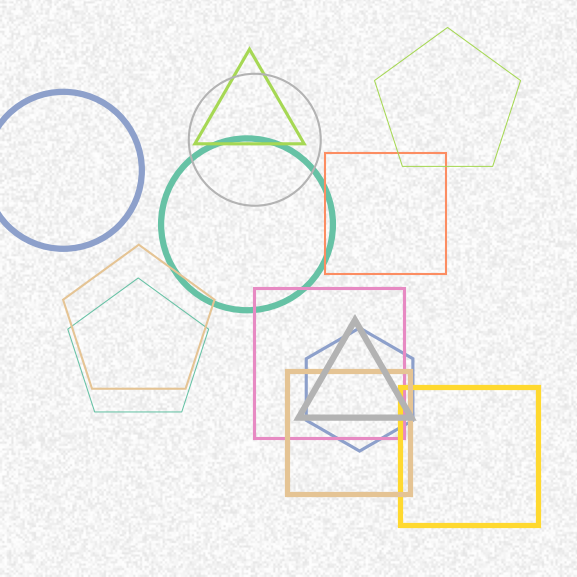[{"shape": "circle", "thickness": 3, "radius": 0.74, "center": [0.428, 0.611]}, {"shape": "pentagon", "thickness": 0.5, "radius": 0.64, "center": [0.239, 0.39]}, {"shape": "square", "thickness": 1, "radius": 0.52, "center": [0.667, 0.629]}, {"shape": "circle", "thickness": 3, "radius": 0.68, "center": [0.11, 0.704]}, {"shape": "hexagon", "thickness": 1.5, "radius": 0.53, "center": [0.623, 0.325]}, {"shape": "square", "thickness": 1.5, "radius": 0.65, "center": [0.569, 0.37]}, {"shape": "triangle", "thickness": 1.5, "radius": 0.55, "center": [0.432, 0.805]}, {"shape": "pentagon", "thickness": 0.5, "radius": 0.66, "center": [0.775, 0.819]}, {"shape": "square", "thickness": 2.5, "radius": 0.6, "center": [0.812, 0.209]}, {"shape": "pentagon", "thickness": 1, "radius": 0.69, "center": [0.24, 0.438]}, {"shape": "square", "thickness": 2.5, "radius": 0.53, "center": [0.604, 0.251]}, {"shape": "triangle", "thickness": 3, "radius": 0.56, "center": [0.615, 0.332]}, {"shape": "circle", "thickness": 1, "radius": 0.57, "center": [0.441, 0.757]}]